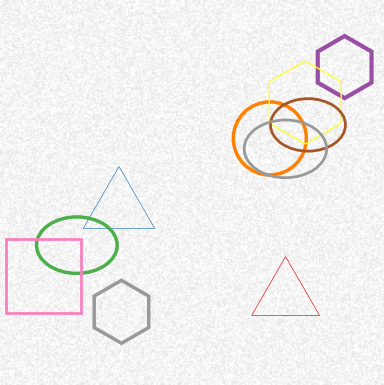[{"shape": "triangle", "thickness": 0.5, "radius": 0.51, "center": [0.742, 0.231]}, {"shape": "triangle", "thickness": 0.5, "radius": 0.54, "center": [0.309, 0.46]}, {"shape": "oval", "thickness": 2.5, "radius": 0.52, "center": [0.2, 0.363]}, {"shape": "hexagon", "thickness": 3, "radius": 0.4, "center": [0.895, 0.826]}, {"shape": "circle", "thickness": 2.5, "radius": 0.47, "center": [0.701, 0.64]}, {"shape": "hexagon", "thickness": 1, "radius": 0.54, "center": [0.793, 0.734]}, {"shape": "oval", "thickness": 2, "radius": 0.49, "center": [0.8, 0.676]}, {"shape": "square", "thickness": 2, "radius": 0.48, "center": [0.113, 0.283]}, {"shape": "oval", "thickness": 2, "radius": 0.54, "center": [0.741, 0.613]}, {"shape": "hexagon", "thickness": 2.5, "radius": 0.41, "center": [0.315, 0.19]}]